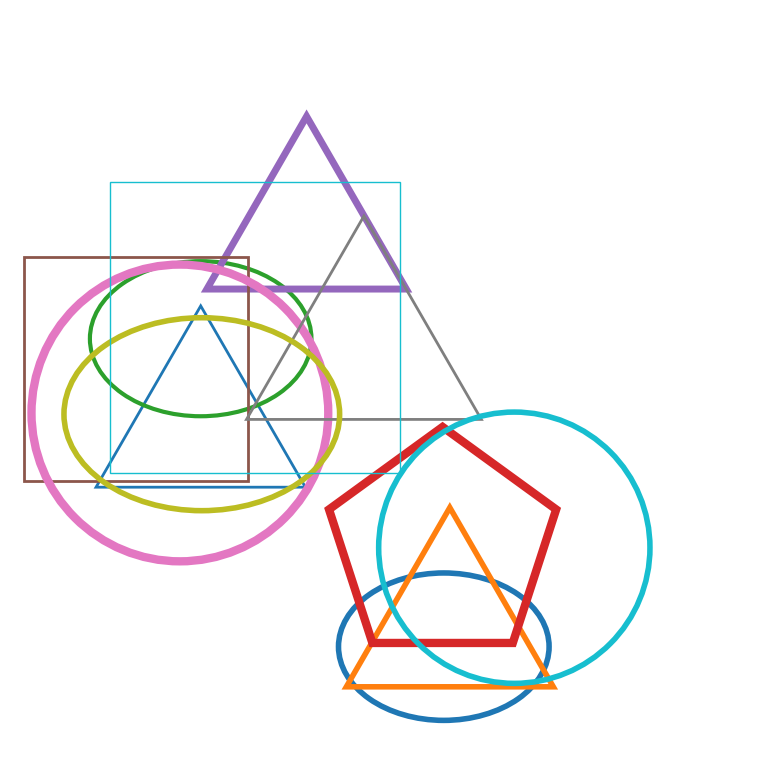[{"shape": "triangle", "thickness": 1, "radius": 0.78, "center": [0.261, 0.446]}, {"shape": "oval", "thickness": 2, "radius": 0.68, "center": [0.576, 0.16]}, {"shape": "triangle", "thickness": 2, "radius": 0.78, "center": [0.584, 0.186]}, {"shape": "oval", "thickness": 1.5, "radius": 0.72, "center": [0.261, 0.56]}, {"shape": "pentagon", "thickness": 3, "radius": 0.78, "center": [0.575, 0.29]}, {"shape": "triangle", "thickness": 2.5, "radius": 0.75, "center": [0.398, 0.699]}, {"shape": "square", "thickness": 1, "radius": 0.73, "center": [0.177, 0.521]}, {"shape": "circle", "thickness": 3, "radius": 0.96, "center": [0.234, 0.464]}, {"shape": "triangle", "thickness": 1, "radius": 0.88, "center": [0.473, 0.543]}, {"shape": "oval", "thickness": 2, "radius": 0.9, "center": [0.262, 0.462]}, {"shape": "circle", "thickness": 2, "radius": 0.88, "center": [0.668, 0.289]}, {"shape": "square", "thickness": 0.5, "radius": 0.94, "center": [0.331, 0.575]}]